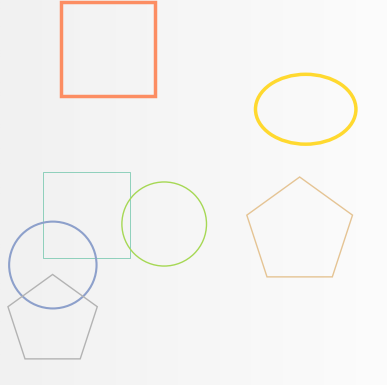[{"shape": "square", "thickness": 0.5, "radius": 0.56, "center": [0.223, 0.442]}, {"shape": "square", "thickness": 2.5, "radius": 0.61, "center": [0.278, 0.872]}, {"shape": "circle", "thickness": 1.5, "radius": 0.56, "center": [0.136, 0.312]}, {"shape": "circle", "thickness": 1, "radius": 0.55, "center": [0.424, 0.418]}, {"shape": "oval", "thickness": 2.5, "radius": 0.65, "center": [0.789, 0.716]}, {"shape": "pentagon", "thickness": 1, "radius": 0.72, "center": [0.773, 0.397]}, {"shape": "pentagon", "thickness": 1, "radius": 0.61, "center": [0.136, 0.166]}]